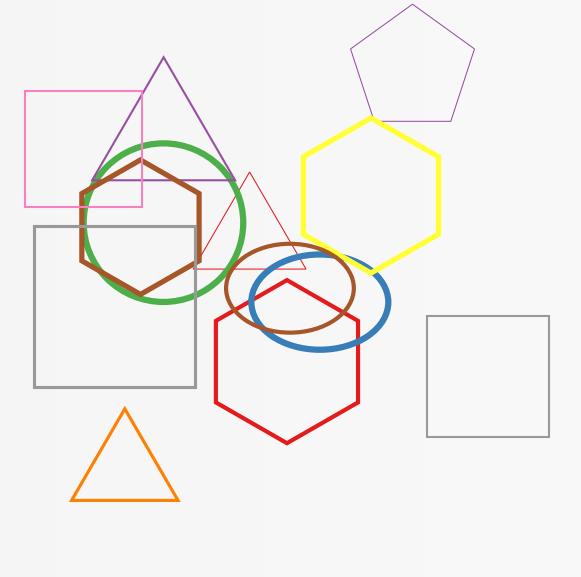[{"shape": "hexagon", "thickness": 2, "radius": 0.71, "center": [0.494, 0.373]}, {"shape": "triangle", "thickness": 0.5, "radius": 0.56, "center": [0.429, 0.589]}, {"shape": "oval", "thickness": 3, "radius": 0.59, "center": [0.55, 0.476]}, {"shape": "circle", "thickness": 3, "radius": 0.69, "center": [0.281, 0.614]}, {"shape": "pentagon", "thickness": 0.5, "radius": 0.56, "center": [0.71, 0.88]}, {"shape": "triangle", "thickness": 1, "radius": 0.71, "center": [0.282, 0.758]}, {"shape": "triangle", "thickness": 1.5, "radius": 0.53, "center": [0.215, 0.185]}, {"shape": "hexagon", "thickness": 2.5, "radius": 0.67, "center": [0.638, 0.661]}, {"shape": "hexagon", "thickness": 2.5, "radius": 0.58, "center": [0.242, 0.606]}, {"shape": "oval", "thickness": 2, "radius": 0.55, "center": [0.499, 0.5]}, {"shape": "square", "thickness": 1, "radius": 0.5, "center": [0.144, 0.741]}, {"shape": "square", "thickness": 1.5, "radius": 0.69, "center": [0.197, 0.468]}, {"shape": "square", "thickness": 1, "radius": 0.52, "center": [0.839, 0.348]}]